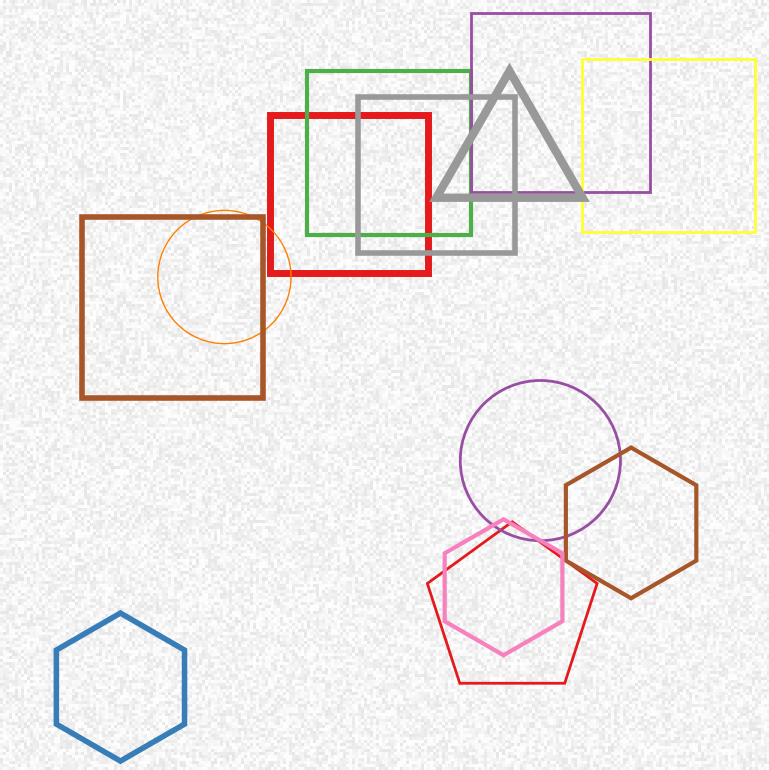[{"shape": "square", "thickness": 2.5, "radius": 0.51, "center": [0.454, 0.748]}, {"shape": "pentagon", "thickness": 1, "radius": 0.58, "center": [0.665, 0.206]}, {"shape": "hexagon", "thickness": 2, "radius": 0.48, "center": [0.156, 0.108]}, {"shape": "square", "thickness": 1.5, "radius": 0.53, "center": [0.505, 0.801]}, {"shape": "square", "thickness": 1, "radius": 0.58, "center": [0.728, 0.867]}, {"shape": "circle", "thickness": 1, "radius": 0.52, "center": [0.702, 0.402]}, {"shape": "circle", "thickness": 0.5, "radius": 0.43, "center": [0.291, 0.64]}, {"shape": "square", "thickness": 1, "radius": 0.56, "center": [0.868, 0.811]}, {"shape": "square", "thickness": 2, "radius": 0.59, "center": [0.224, 0.601]}, {"shape": "hexagon", "thickness": 1.5, "radius": 0.49, "center": [0.82, 0.321]}, {"shape": "hexagon", "thickness": 1.5, "radius": 0.44, "center": [0.654, 0.237]}, {"shape": "triangle", "thickness": 3, "radius": 0.55, "center": [0.662, 0.798]}, {"shape": "square", "thickness": 2, "radius": 0.51, "center": [0.567, 0.773]}]